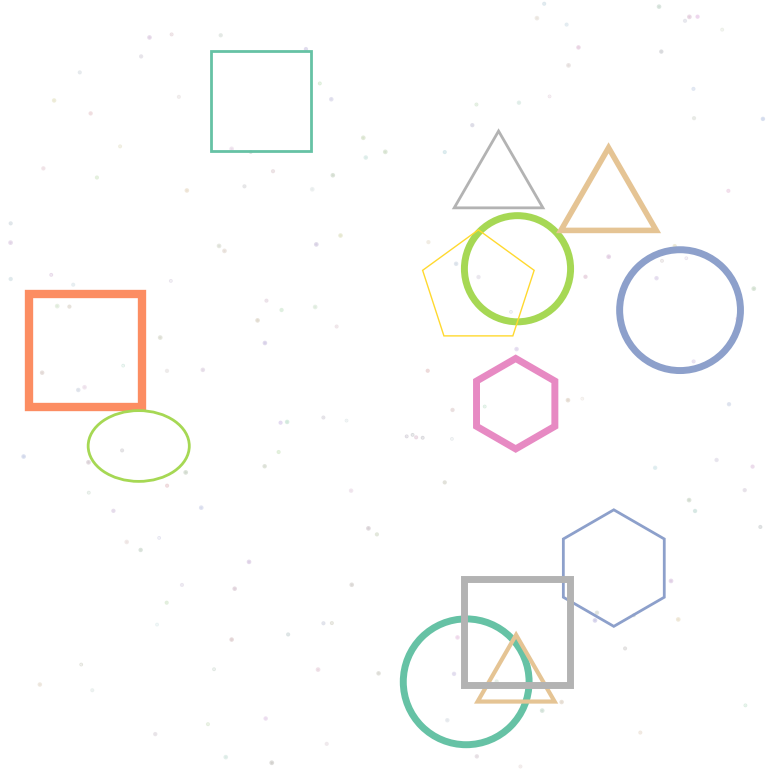[{"shape": "square", "thickness": 1, "radius": 0.32, "center": [0.338, 0.868]}, {"shape": "circle", "thickness": 2.5, "radius": 0.41, "center": [0.605, 0.115]}, {"shape": "square", "thickness": 3, "radius": 0.37, "center": [0.112, 0.544]}, {"shape": "circle", "thickness": 2.5, "radius": 0.39, "center": [0.883, 0.597]}, {"shape": "hexagon", "thickness": 1, "radius": 0.38, "center": [0.797, 0.262]}, {"shape": "hexagon", "thickness": 2.5, "radius": 0.29, "center": [0.67, 0.476]}, {"shape": "oval", "thickness": 1, "radius": 0.33, "center": [0.18, 0.421]}, {"shape": "circle", "thickness": 2.5, "radius": 0.34, "center": [0.672, 0.651]}, {"shape": "pentagon", "thickness": 0.5, "radius": 0.38, "center": [0.621, 0.625]}, {"shape": "triangle", "thickness": 1.5, "radius": 0.29, "center": [0.67, 0.118]}, {"shape": "triangle", "thickness": 2, "radius": 0.36, "center": [0.79, 0.737]}, {"shape": "triangle", "thickness": 1, "radius": 0.33, "center": [0.647, 0.763]}, {"shape": "square", "thickness": 2.5, "radius": 0.34, "center": [0.672, 0.179]}]